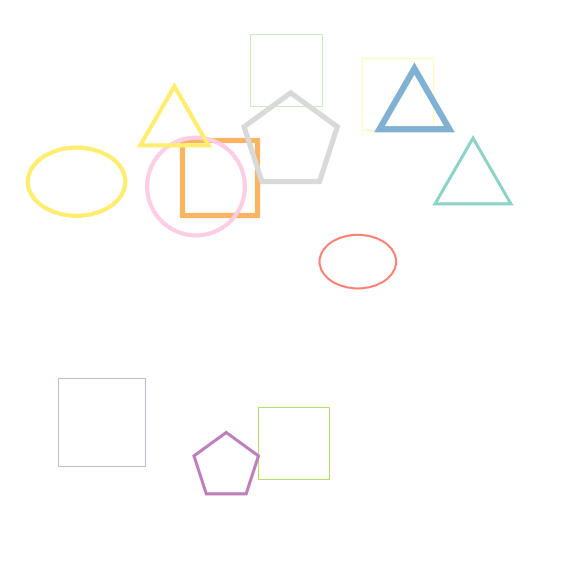[{"shape": "triangle", "thickness": 1.5, "radius": 0.38, "center": [0.819, 0.684]}, {"shape": "square", "thickness": 0.5, "radius": 0.31, "center": [0.688, 0.837]}, {"shape": "square", "thickness": 0.5, "radius": 0.38, "center": [0.176, 0.269]}, {"shape": "oval", "thickness": 1, "radius": 0.33, "center": [0.62, 0.546]}, {"shape": "triangle", "thickness": 3, "radius": 0.35, "center": [0.718, 0.81]}, {"shape": "square", "thickness": 2.5, "radius": 0.32, "center": [0.38, 0.691]}, {"shape": "square", "thickness": 0.5, "radius": 0.31, "center": [0.508, 0.232]}, {"shape": "circle", "thickness": 2, "radius": 0.42, "center": [0.339, 0.676]}, {"shape": "pentagon", "thickness": 2.5, "radius": 0.42, "center": [0.503, 0.753]}, {"shape": "pentagon", "thickness": 1.5, "radius": 0.29, "center": [0.392, 0.192]}, {"shape": "square", "thickness": 0.5, "radius": 0.31, "center": [0.495, 0.878]}, {"shape": "oval", "thickness": 2, "radius": 0.42, "center": [0.133, 0.684]}, {"shape": "triangle", "thickness": 2, "radius": 0.34, "center": [0.302, 0.782]}]